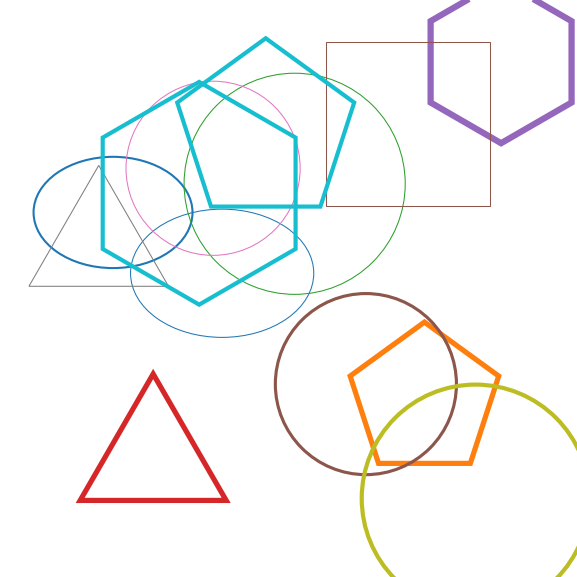[{"shape": "oval", "thickness": 1, "radius": 0.69, "center": [0.196, 0.631]}, {"shape": "oval", "thickness": 0.5, "radius": 0.79, "center": [0.385, 0.526]}, {"shape": "pentagon", "thickness": 2.5, "radius": 0.68, "center": [0.735, 0.306]}, {"shape": "circle", "thickness": 0.5, "radius": 0.96, "center": [0.51, 0.681]}, {"shape": "triangle", "thickness": 2.5, "radius": 0.73, "center": [0.265, 0.206]}, {"shape": "hexagon", "thickness": 3, "radius": 0.7, "center": [0.868, 0.892]}, {"shape": "square", "thickness": 0.5, "radius": 0.71, "center": [0.706, 0.785]}, {"shape": "circle", "thickness": 1.5, "radius": 0.78, "center": [0.634, 0.334]}, {"shape": "circle", "thickness": 0.5, "radius": 0.75, "center": [0.369, 0.708]}, {"shape": "triangle", "thickness": 0.5, "radius": 0.7, "center": [0.171, 0.573]}, {"shape": "circle", "thickness": 2, "radius": 0.99, "center": [0.823, 0.136]}, {"shape": "hexagon", "thickness": 2, "radius": 0.96, "center": [0.345, 0.664]}, {"shape": "pentagon", "thickness": 2, "radius": 0.81, "center": [0.46, 0.772]}]